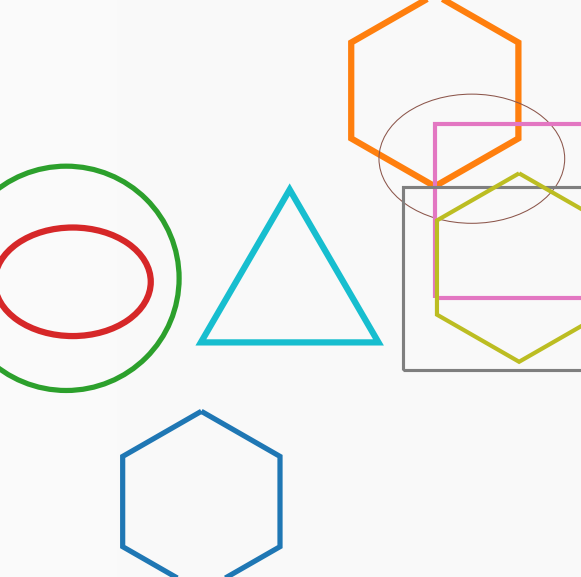[{"shape": "hexagon", "thickness": 2.5, "radius": 0.78, "center": [0.346, 0.131]}, {"shape": "hexagon", "thickness": 3, "radius": 0.83, "center": [0.748, 0.842]}, {"shape": "circle", "thickness": 2.5, "radius": 0.97, "center": [0.114, 0.517]}, {"shape": "oval", "thickness": 3, "radius": 0.67, "center": [0.125, 0.511]}, {"shape": "oval", "thickness": 0.5, "radius": 0.8, "center": [0.812, 0.724]}, {"shape": "square", "thickness": 2, "radius": 0.75, "center": [0.899, 0.634]}, {"shape": "square", "thickness": 1.5, "radius": 0.79, "center": [0.852, 0.517]}, {"shape": "hexagon", "thickness": 2, "radius": 0.82, "center": [0.893, 0.536]}, {"shape": "triangle", "thickness": 3, "radius": 0.88, "center": [0.498, 0.494]}]